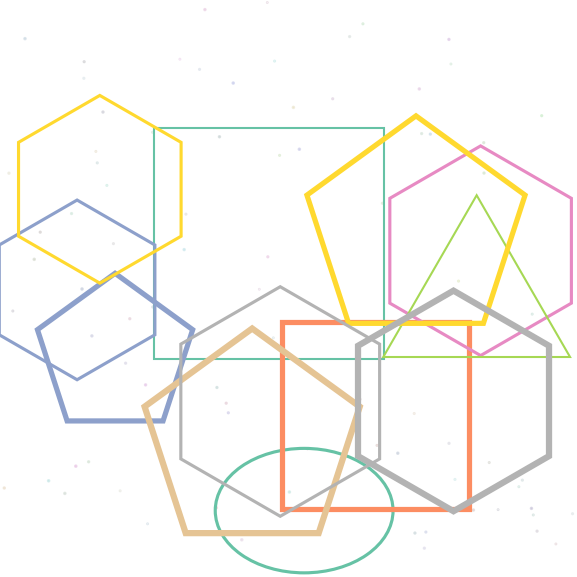[{"shape": "oval", "thickness": 1.5, "radius": 0.77, "center": [0.527, 0.115]}, {"shape": "square", "thickness": 1, "radius": 1.0, "center": [0.465, 0.578]}, {"shape": "square", "thickness": 2.5, "radius": 0.81, "center": [0.65, 0.279]}, {"shape": "hexagon", "thickness": 1.5, "radius": 0.78, "center": [0.133, 0.497]}, {"shape": "pentagon", "thickness": 2.5, "radius": 0.71, "center": [0.199, 0.385]}, {"shape": "hexagon", "thickness": 1.5, "radius": 0.91, "center": [0.832, 0.565]}, {"shape": "triangle", "thickness": 1, "radius": 0.93, "center": [0.825, 0.474]}, {"shape": "pentagon", "thickness": 2.5, "radius": 0.99, "center": [0.72, 0.6]}, {"shape": "hexagon", "thickness": 1.5, "radius": 0.81, "center": [0.173, 0.671]}, {"shape": "pentagon", "thickness": 3, "radius": 0.98, "center": [0.437, 0.234]}, {"shape": "hexagon", "thickness": 1.5, "radius": 0.99, "center": [0.485, 0.304]}, {"shape": "hexagon", "thickness": 3, "radius": 0.95, "center": [0.785, 0.305]}]